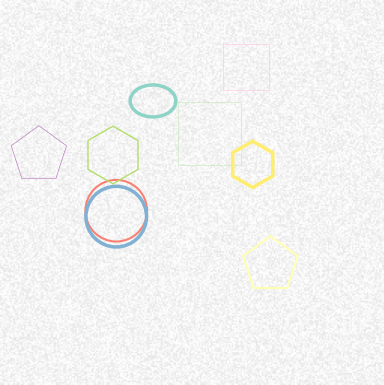[{"shape": "oval", "thickness": 2.5, "radius": 0.3, "center": [0.397, 0.738]}, {"shape": "pentagon", "thickness": 1.5, "radius": 0.37, "center": [0.702, 0.312]}, {"shape": "circle", "thickness": 1.5, "radius": 0.4, "center": [0.302, 0.453]}, {"shape": "circle", "thickness": 2.5, "radius": 0.39, "center": [0.302, 0.437]}, {"shape": "hexagon", "thickness": 1, "radius": 0.37, "center": [0.293, 0.597]}, {"shape": "square", "thickness": 0.5, "radius": 0.3, "center": [0.639, 0.827]}, {"shape": "pentagon", "thickness": 0.5, "radius": 0.38, "center": [0.101, 0.598]}, {"shape": "square", "thickness": 0.5, "radius": 0.41, "center": [0.543, 0.653]}, {"shape": "hexagon", "thickness": 2.5, "radius": 0.3, "center": [0.656, 0.573]}]